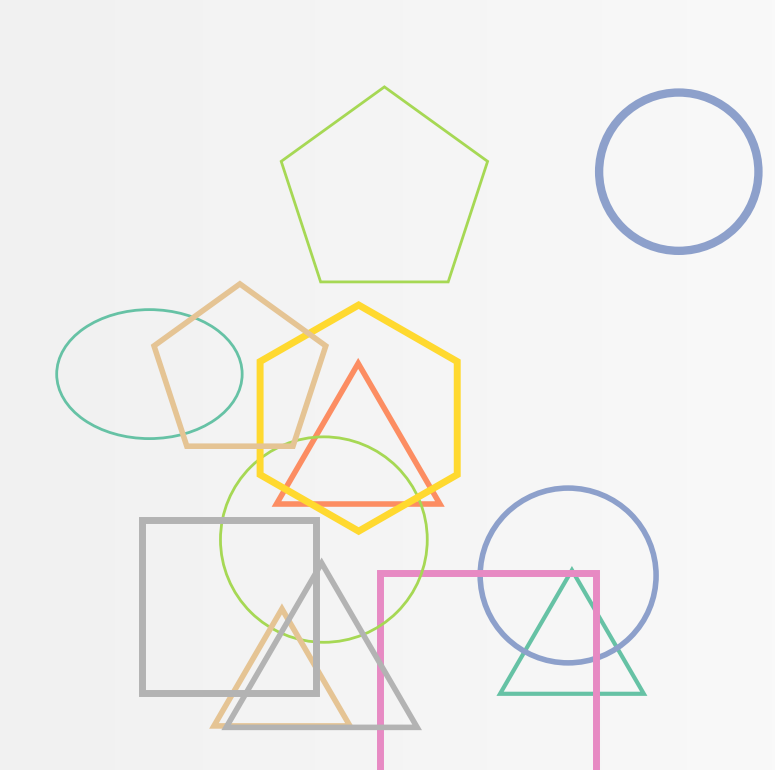[{"shape": "oval", "thickness": 1, "radius": 0.6, "center": [0.193, 0.514]}, {"shape": "triangle", "thickness": 1.5, "radius": 0.54, "center": [0.738, 0.153]}, {"shape": "triangle", "thickness": 2, "radius": 0.61, "center": [0.462, 0.406]}, {"shape": "circle", "thickness": 2, "radius": 0.57, "center": [0.733, 0.253]}, {"shape": "circle", "thickness": 3, "radius": 0.51, "center": [0.876, 0.777]}, {"shape": "square", "thickness": 2.5, "radius": 0.7, "center": [0.63, 0.117]}, {"shape": "pentagon", "thickness": 1, "radius": 0.7, "center": [0.496, 0.747]}, {"shape": "circle", "thickness": 1, "radius": 0.67, "center": [0.418, 0.299]}, {"shape": "hexagon", "thickness": 2.5, "radius": 0.73, "center": [0.463, 0.457]}, {"shape": "pentagon", "thickness": 2, "radius": 0.58, "center": [0.31, 0.515]}, {"shape": "triangle", "thickness": 2, "radius": 0.51, "center": [0.364, 0.108]}, {"shape": "triangle", "thickness": 2, "radius": 0.71, "center": [0.415, 0.126]}, {"shape": "square", "thickness": 2.5, "radius": 0.56, "center": [0.296, 0.212]}]